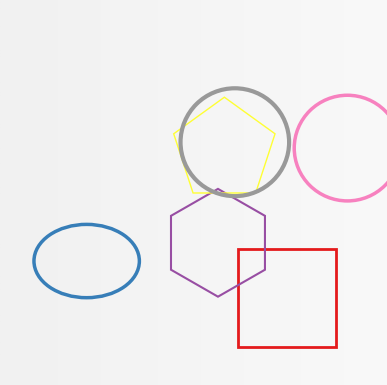[{"shape": "square", "thickness": 2, "radius": 0.64, "center": [0.741, 0.227]}, {"shape": "oval", "thickness": 2.5, "radius": 0.68, "center": [0.224, 0.322]}, {"shape": "hexagon", "thickness": 1.5, "radius": 0.7, "center": [0.563, 0.369]}, {"shape": "pentagon", "thickness": 1, "radius": 0.69, "center": [0.579, 0.61]}, {"shape": "circle", "thickness": 2.5, "radius": 0.69, "center": [0.897, 0.615]}, {"shape": "circle", "thickness": 3, "radius": 0.7, "center": [0.606, 0.631]}]